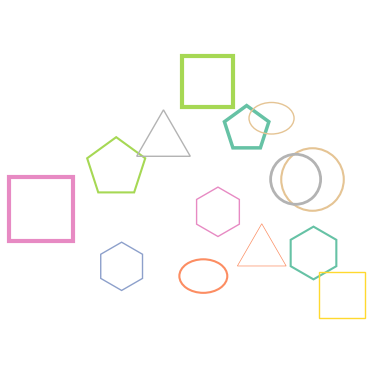[{"shape": "pentagon", "thickness": 2.5, "radius": 0.3, "center": [0.641, 0.665]}, {"shape": "hexagon", "thickness": 1.5, "radius": 0.34, "center": [0.814, 0.343]}, {"shape": "oval", "thickness": 1.5, "radius": 0.31, "center": [0.528, 0.283]}, {"shape": "triangle", "thickness": 0.5, "radius": 0.37, "center": [0.68, 0.346]}, {"shape": "hexagon", "thickness": 1, "radius": 0.31, "center": [0.316, 0.308]}, {"shape": "square", "thickness": 3, "radius": 0.41, "center": [0.106, 0.457]}, {"shape": "hexagon", "thickness": 1, "radius": 0.32, "center": [0.566, 0.45]}, {"shape": "pentagon", "thickness": 1.5, "radius": 0.4, "center": [0.302, 0.564]}, {"shape": "square", "thickness": 3, "radius": 0.33, "center": [0.54, 0.789]}, {"shape": "square", "thickness": 1, "radius": 0.3, "center": [0.889, 0.233]}, {"shape": "oval", "thickness": 1, "radius": 0.29, "center": [0.705, 0.693]}, {"shape": "circle", "thickness": 1.5, "radius": 0.41, "center": [0.812, 0.534]}, {"shape": "circle", "thickness": 2, "radius": 0.32, "center": [0.768, 0.534]}, {"shape": "triangle", "thickness": 1, "radius": 0.4, "center": [0.425, 0.634]}]